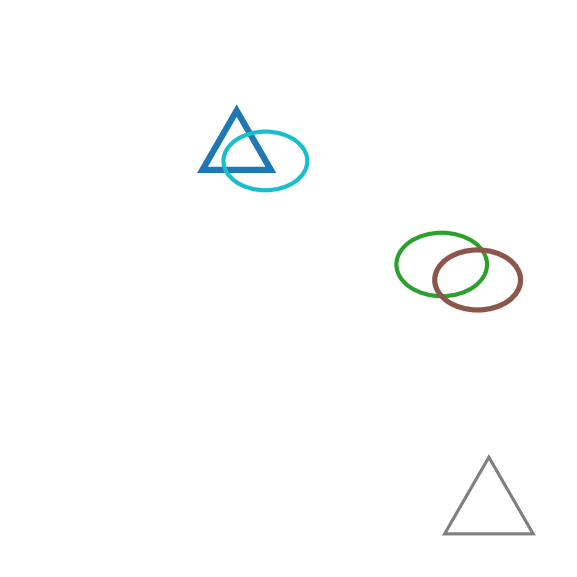[{"shape": "triangle", "thickness": 3, "radius": 0.34, "center": [0.41, 0.739]}, {"shape": "oval", "thickness": 2, "radius": 0.39, "center": [0.765, 0.541]}, {"shape": "oval", "thickness": 2.5, "radius": 0.37, "center": [0.827, 0.514]}, {"shape": "triangle", "thickness": 1.5, "radius": 0.44, "center": [0.847, 0.119]}, {"shape": "oval", "thickness": 2, "radius": 0.36, "center": [0.459, 0.72]}]